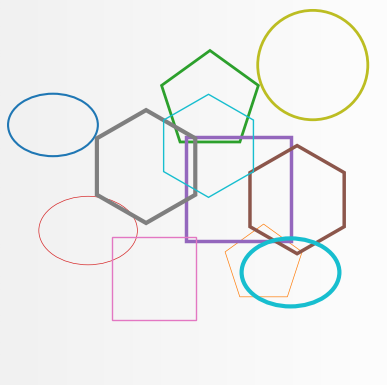[{"shape": "oval", "thickness": 1.5, "radius": 0.58, "center": [0.137, 0.675]}, {"shape": "pentagon", "thickness": 0.5, "radius": 0.52, "center": [0.68, 0.314]}, {"shape": "pentagon", "thickness": 2, "radius": 0.66, "center": [0.542, 0.737]}, {"shape": "oval", "thickness": 0.5, "radius": 0.64, "center": [0.227, 0.401]}, {"shape": "square", "thickness": 2.5, "radius": 0.68, "center": [0.615, 0.508]}, {"shape": "hexagon", "thickness": 2.5, "radius": 0.7, "center": [0.767, 0.481]}, {"shape": "square", "thickness": 1, "radius": 0.54, "center": [0.397, 0.276]}, {"shape": "hexagon", "thickness": 3, "radius": 0.73, "center": [0.377, 0.567]}, {"shape": "circle", "thickness": 2, "radius": 0.71, "center": [0.807, 0.831]}, {"shape": "oval", "thickness": 3, "radius": 0.63, "center": [0.75, 0.292]}, {"shape": "hexagon", "thickness": 1, "radius": 0.67, "center": [0.538, 0.621]}]